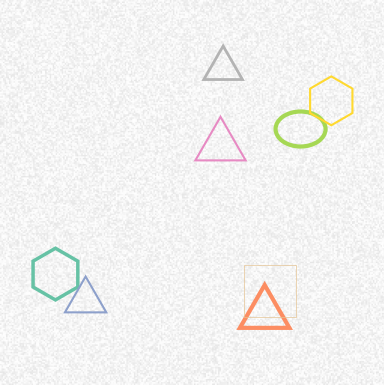[{"shape": "hexagon", "thickness": 2.5, "radius": 0.34, "center": [0.144, 0.288]}, {"shape": "triangle", "thickness": 3, "radius": 0.37, "center": [0.687, 0.186]}, {"shape": "triangle", "thickness": 1.5, "radius": 0.31, "center": [0.222, 0.22]}, {"shape": "triangle", "thickness": 1.5, "radius": 0.38, "center": [0.573, 0.621]}, {"shape": "oval", "thickness": 3, "radius": 0.32, "center": [0.781, 0.665]}, {"shape": "hexagon", "thickness": 1.5, "radius": 0.32, "center": [0.86, 0.738]}, {"shape": "square", "thickness": 0.5, "radius": 0.34, "center": [0.701, 0.244]}, {"shape": "triangle", "thickness": 2, "radius": 0.29, "center": [0.58, 0.822]}]